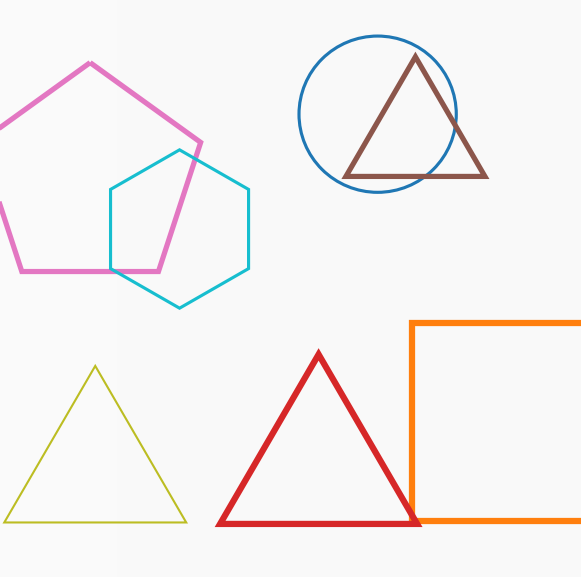[{"shape": "circle", "thickness": 1.5, "radius": 0.68, "center": [0.65, 0.801]}, {"shape": "square", "thickness": 3, "radius": 0.86, "center": [0.881, 0.268]}, {"shape": "triangle", "thickness": 3, "radius": 0.98, "center": [0.548, 0.19]}, {"shape": "triangle", "thickness": 2.5, "radius": 0.69, "center": [0.715, 0.763]}, {"shape": "pentagon", "thickness": 2.5, "radius": 1.0, "center": [0.155, 0.691]}, {"shape": "triangle", "thickness": 1, "radius": 0.9, "center": [0.164, 0.185]}, {"shape": "hexagon", "thickness": 1.5, "radius": 0.69, "center": [0.309, 0.603]}]